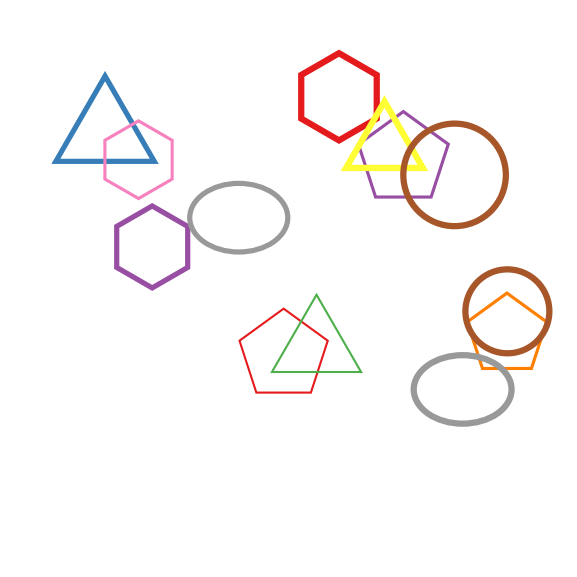[{"shape": "hexagon", "thickness": 3, "radius": 0.38, "center": [0.587, 0.832]}, {"shape": "pentagon", "thickness": 1, "radius": 0.4, "center": [0.491, 0.384]}, {"shape": "triangle", "thickness": 2.5, "radius": 0.49, "center": [0.182, 0.769]}, {"shape": "triangle", "thickness": 1, "radius": 0.45, "center": [0.548, 0.4]}, {"shape": "pentagon", "thickness": 1.5, "radius": 0.41, "center": [0.698, 0.724]}, {"shape": "hexagon", "thickness": 2.5, "radius": 0.35, "center": [0.264, 0.572]}, {"shape": "pentagon", "thickness": 1.5, "radius": 0.36, "center": [0.878, 0.419]}, {"shape": "triangle", "thickness": 3, "radius": 0.38, "center": [0.666, 0.747]}, {"shape": "circle", "thickness": 3, "radius": 0.44, "center": [0.787, 0.696]}, {"shape": "circle", "thickness": 3, "radius": 0.36, "center": [0.879, 0.46]}, {"shape": "hexagon", "thickness": 1.5, "radius": 0.34, "center": [0.24, 0.723]}, {"shape": "oval", "thickness": 3, "radius": 0.42, "center": [0.801, 0.325]}, {"shape": "oval", "thickness": 2.5, "radius": 0.42, "center": [0.413, 0.622]}]